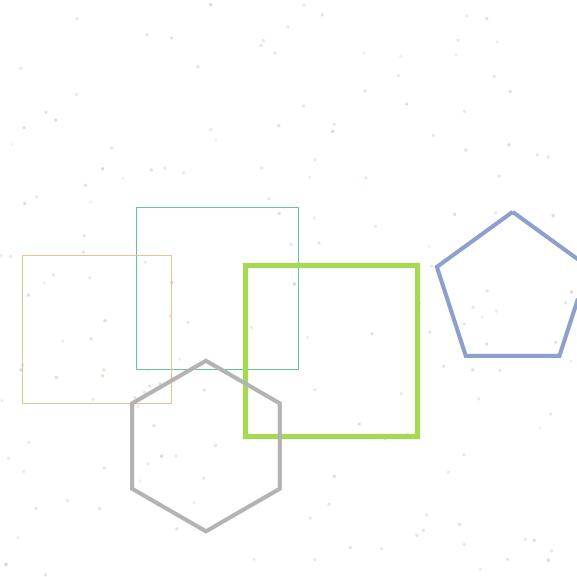[{"shape": "square", "thickness": 0.5, "radius": 0.7, "center": [0.376, 0.501]}, {"shape": "pentagon", "thickness": 2, "radius": 0.69, "center": [0.888, 0.494]}, {"shape": "square", "thickness": 2.5, "radius": 0.74, "center": [0.573, 0.392]}, {"shape": "square", "thickness": 0.5, "radius": 0.64, "center": [0.167, 0.429]}, {"shape": "hexagon", "thickness": 2, "radius": 0.74, "center": [0.357, 0.227]}]